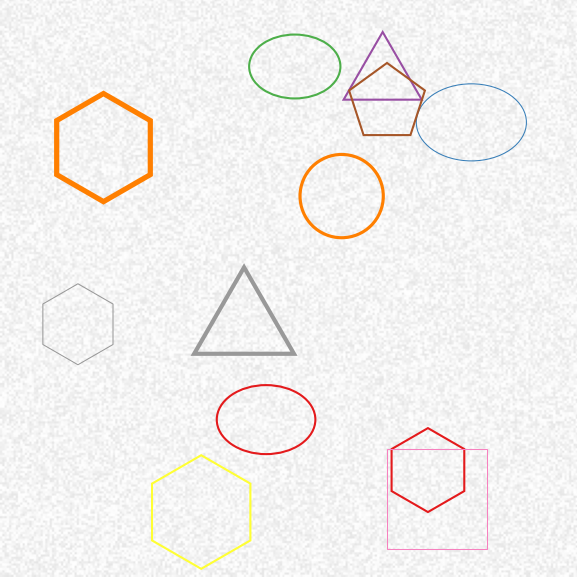[{"shape": "hexagon", "thickness": 1, "radius": 0.36, "center": [0.741, 0.185]}, {"shape": "oval", "thickness": 1, "radius": 0.43, "center": [0.461, 0.273]}, {"shape": "oval", "thickness": 0.5, "radius": 0.48, "center": [0.816, 0.787]}, {"shape": "oval", "thickness": 1, "radius": 0.4, "center": [0.51, 0.884]}, {"shape": "triangle", "thickness": 1, "radius": 0.39, "center": [0.663, 0.866]}, {"shape": "circle", "thickness": 1.5, "radius": 0.36, "center": [0.592, 0.66]}, {"shape": "hexagon", "thickness": 2.5, "radius": 0.47, "center": [0.179, 0.744]}, {"shape": "hexagon", "thickness": 1, "radius": 0.49, "center": [0.348, 0.113]}, {"shape": "pentagon", "thickness": 1, "radius": 0.35, "center": [0.67, 0.821]}, {"shape": "square", "thickness": 0.5, "radius": 0.43, "center": [0.756, 0.136]}, {"shape": "triangle", "thickness": 2, "radius": 0.5, "center": [0.423, 0.436]}, {"shape": "hexagon", "thickness": 0.5, "radius": 0.35, "center": [0.135, 0.438]}]